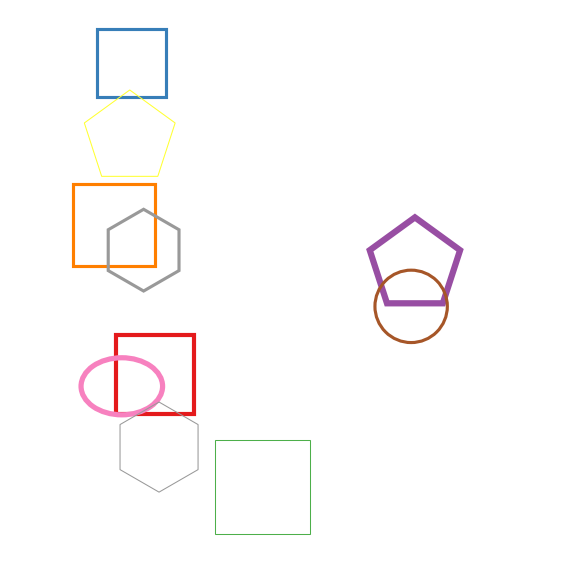[{"shape": "square", "thickness": 2, "radius": 0.34, "center": [0.269, 0.351]}, {"shape": "square", "thickness": 1.5, "radius": 0.3, "center": [0.228, 0.89]}, {"shape": "square", "thickness": 0.5, "radius": 0.41, "center": [0.455, 0.157]}, {"shape": "pentagon", "thickness": 3, "radius": 0.41, "center": [0.718, 0.54]}, {"shape": "square", "thickness": 1.5, "radius": 0.36, "center": [0.198, 0.609]}, {"shape": "pentagon", "thickness": 0.5, "radius": 0.41, "center": [0.225, 0.761]}, {"shape": "circle", "thickness": 1.5, "radius": 0.31, "center": [0.712, 0.469]}, {"shape": "oval", "thickness": 2.5, "radius": 0.35, "center": [0.211, 0.33]}, {"shape": "hexagon", "thickness": 0.5, "radius": 0.39, "center": [0.275, 0.225]}, {"shape": "hexagon", "thickness": 1.5, "radius": 0.35, "center": [0.249, 0.566]}]